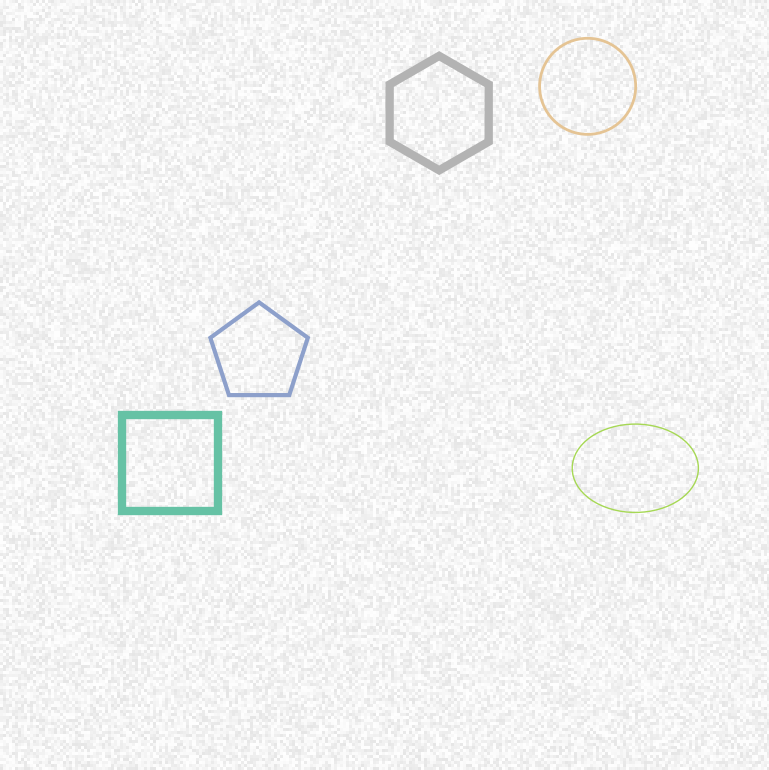[{"shape": "square", "thickness": 3, "radius": 0.31, "center": [0.221, 0.399]}, {"shape": "pentagon", "thickness": 1.5, "radius": 0.33, "center": [0.336, 0.541]}, {"shape": "oval", "thickness": 0.5, "radius": 0.41, "center": [0.825, 0.392]}, {"shape": "circle", "thickness": 1, "radius": 0.31, "center": [0.763, 0.888]}, {"shape": "hexagon", "thickness": 3, "radius": 0.37, "center": [0.57, 0.853]}]